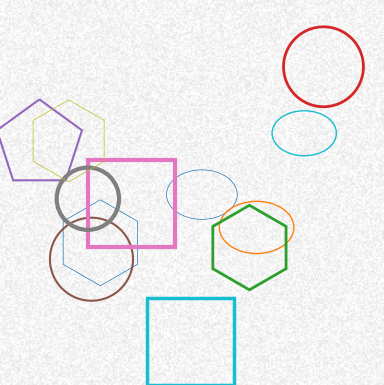[{"shape": "oval", "thickness": 0.5, "radius": 0.46, "center": [0.524, 0.495]}, {"shape": "hexagon", "thickness": 0.5, "radius": 0.56, "center": [0.261, 0.369]}, {"shape": "oval", "thickness": 1, "radius": 0.48, "center": [0.667, 0.409]}, {"shape": "hexagon", "thickness": 2, "radius": 0.55, "center": [0.648, 0.357]}, {"shape": "circle", "thickness": 2, "radius": 0.52, "center": [0.84, 0.827]}, {"shape": "pentagon", "thickness": 1.5, "radius": 0.58, "center": [0.102, 0.626]}, {"shape": "circle", "thickness": 1.5, "radius": 0.54, "center": [0.238, 0.327]}, {"shape": "square", "thickness": 3, "radius": 0.57, "center": [0.341, 0.472]}, {"shape": "circle", "thickness": 3, "radius": 0.4, "center": [0.228, 0.484]}, {"shape": "hexagon", "thickness": 0.5, "radius": 0.53, "center": [0.178, 0.634]}, {"shape": "square", "thickness": 2.5, "radius": 0.57, "center": [0.496, 0.114]}, {"shape": "oval", "thickness": 1, "radius": 0.42, "center": [0.79, 0.654]}]